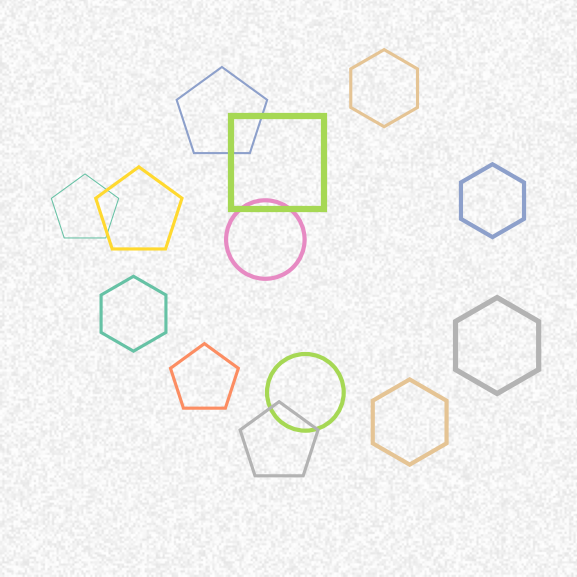[{"shape": "pentagon", "thickness": 0.5, "radius": 0.31, "center": [0.147, 0.637]}, {"shape": "hexagon", "thickness": 1.5, "radius": 0.32, "center": [0.231, 0.456]}, {"shape": "pentagon", "thickness": 1.5, "radius": 0.31, "center": [0.354, 0.342]}, {"shape": "hexagon", "thickness": 2, "radius": 0.32, "center": [0.853, 0.652]}, {"shape": "pentagon", "thickness": 1, "radius": 0.41, "center": [0.384, 0.801]}, {"shape": "circle", "thickness": 2, "radius": 0.34, "center": [0.459, 0.584]}, {"shape": "circle", "thickness": 2, "radius": 0.33, "center": [0.529, 0.32]}, {"shape": "square", "thickness": 3, "radius": 0.4, "center": [0.48, 0.718]}, {"shape": "pentagon", "thickness": 1.5, "radius": 0.39, "center": [0.24, 0.632]}, {"shape": "hexagon", "thickness": 1.5, "radius": 0.33, "center": [0.665, 0.846]}, {"shape": "hexagon", "thickness": 2, "radius": 0.37, "center": [0.709, 0.268]}, {"shape": "hexagon", "thickness": 2.5, "radius": 0.42, "center": [0.861, 0.401]}, {"shape": "pentagon", "thickness": 1.5, "radius": 0.35, "center": [0.483, 0.233]}]